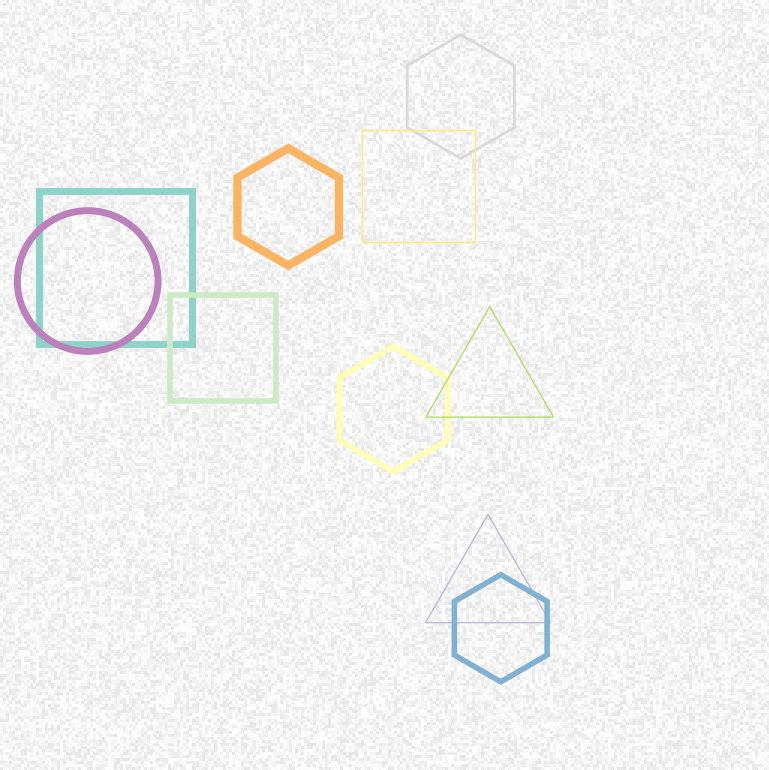[{"shape": "square", "thickness": 2.5, "radius": 0.5, "center": [0.15, 0.653]}, {"shape": "hexagon", "thickness": 2, "radius": 0.41, "center": [0.511, 0.469]}, {"shape": "triangle", "thickness": 0.5, "radius": 0.47, "center": [0.634, 0.238]}, {"shape": "hexagon", "thickness": 2, "radius": 0.35, "center": [0.65, 0.184]}, {"shape": "hexagon", "thickness": 3, "radius": 0.38, "center": [0.374, 0.731]}, {"shape": "triangle", "thickness": 0.5, "radius": 0.48, "center": [0.636, 0.506]}, {"shape": "hexagon", "thickness": 1, "radius": 0.4, "center": [0.598, 0.875]}, {"shape": "circle", "thickness": 2.5, "radius": 0.46, "center": [0.114, 0.635]}, {"shape": "square", "thickness": 2, "radius": 0.34, "center": [0.289, 0.548]}, {"shape": "square", "thickness": 0.5, "radius": 0.37, "center": [0.543, 0.758]}]